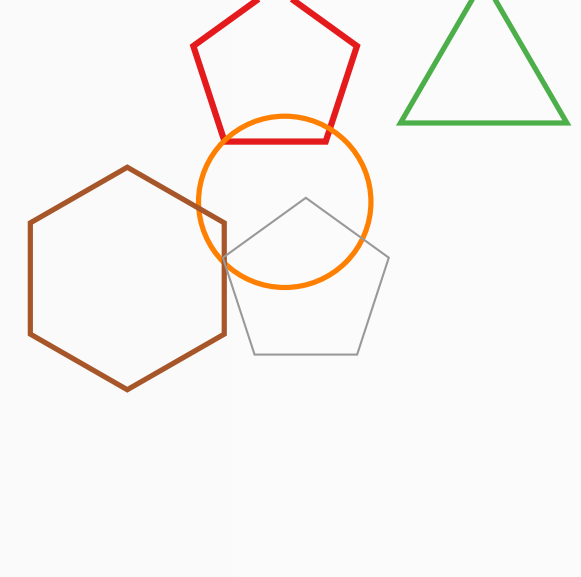[{"shape": "pentagon", "thickness": 3, "radius": 0.74, "center": [0.473, 0.874]}, {"shape": "triangle", "thickness": 2.5, "radius": 0.83, "center": [0.832, 0.869]}, {"shape": "circle", "thickness": 2.5, "radius": 0.74, "center": [0.49, 0.65]}, {"shape": "hexagon", "thickness": 2.5, "radius": 0.96, "center": [0.219, 0.517]}, {"shape": "pentagon", "thickness": 1, "radius": 0.75, "center": [0.526, 0.507]}]